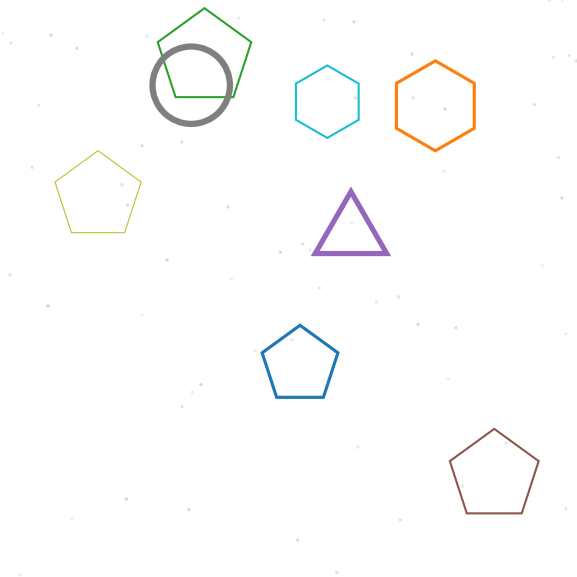[{"shape": "pentagon", "thickness": 1.5, "radius": 0.34, "center": [0.52, 0.367]}, {"shape": "hexagon", "thickness": 1.5, "radius": 0.39, "center": [0.754, 0.816]}, {"shape": "pentagon", "thickness": 1, "radius": 0.43, "center": [0.354, 0.9]}, {"shape": "triangle", "thickness": 2.5, "radius": 0.36, "center": [0.608, 0.596]}, {"shape": "pentagon", "thickness": 1, "radius": 0.4, "center": [0.856, 0.176]}, {"shape": "circle", "thickness": 3, "radius": 0.33, "center": [0.331, 0.852]}, {"shape": "pentagon", "thickness": 0.5, "radius": 0.39, "center": [0.17, 0.66]}, {"shape": "hexagon", "thickness": 1, "radius": 0.31, "center": [0.567, 0.823]}]